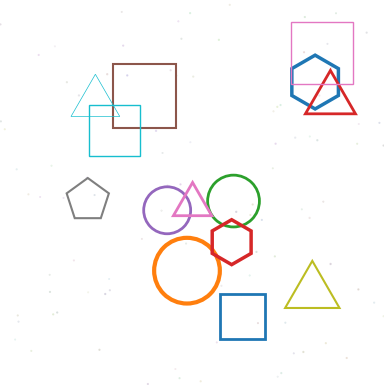[{"shape": "square", "thickness": 2, "radius": 0.29, "center": [0.629, 0.178]}, {"shape": "hexagon", "thickness": 2.5, "radius": 0.35, "center": [0.818, 0.787]}, {"shape": "circle", "thickness": 3, "radius": 0.43, "center": [0.486, 0.297]}, {"shape": "circle", "thickness": 2, "radius": 0.34, "center": [0.607, 0.478]}, {"shape": "hexagon", "thickness": 2.5, "radius": 0.29, "center": [0.602, 0.371]}, {"shape": "triangle", "thickness": 2, "radius": 0.38, "center": [0.858, 0.742]}, {"shape": "circle", "thickness": 2, "radius": 0.3, "center": [0.434, 0.454]}, {"shape": "square", "thickness": 1.5, "radius": 0.41, "center": [0.376, 0.75]}, {"shape": "triangle", "thickness": 2, "radius": 0.29, "center": [0.5, 0.468]}, {"shape": "square", "thickness": 1, "radius": 0.4, "center": [0.837, 0.862]}, {"shape": "pentagon", "thickness": 1.5, "radius": 0.29, "center": [0.228, 0.48]}, {"shape": "triangle", "thickness": 1.5, "radius": 0.41, "center": [0.811, 0.241]}, {"shape": "triangle", "thickness": 0.5, "radius": 0.37, "center": [0.248, 0.734]}, {"shape": "square", "thickness": 1, "radius": 0.33, "center": [0.298, 0.661]}]